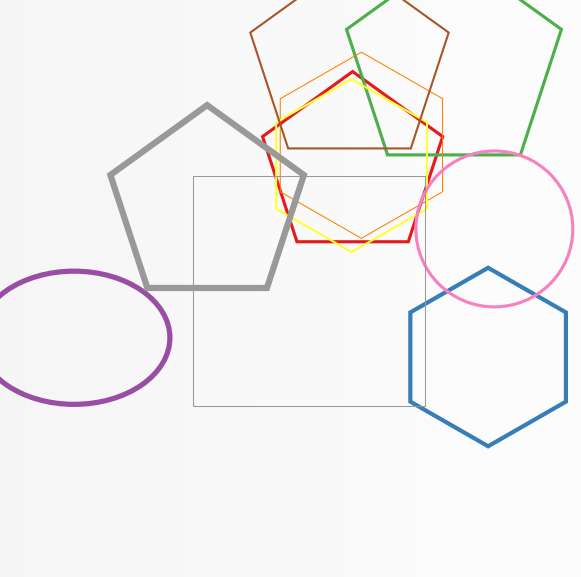[{"shape": "pentagon", "thickness": 1.5, "radius": 0.81, "center": [0.607, 0.712]}, {"shape": "hexagon", "thickness": 2, "radius": 0.77, "center": [0.84, 0.381]}, {"shape": "pentagon", "thickness": 1.5, "radius": 0.97, "center": [0.781, 0.888]}, {"shape": "oval", "thickness": 2.5, "radius": 0.82, "center": [0.128, 0.414]}, {"shape": "hexagon", "thickness": 0.5, "radius": 0.81, "center": [0.622, 0.748]}, {"shape": "hexagon", "thickness": 1, "radius": 0.75, "center": [0.605, 0.712]}, {"shape": "pentagon", "thickness": 1, "radius": 0.9, "center": [0.601, 0.887]}, {"shape": "circle", "thickness": 1.5, "radius": 0.67, "center": [0.85, 0.603]}, {"shape": "pentagon", "thickness": 3, "radius": 0.88, "center": [0.356, 0.642]}, {"shape": "square", "thickness": 0.5, "radius": 1.0, "center": [0.532, 0.495]}]